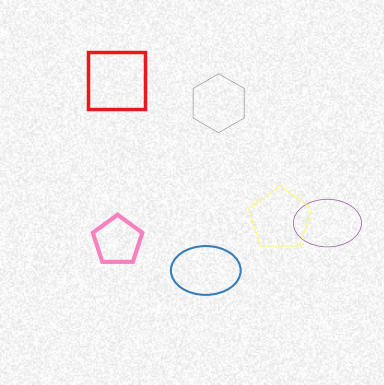[{"shape": "square", "thickness": 2.5, "radius": 0.37, "center": [0.302, 0.79]}, {"shape": "oval", "thickness": 1.5, "radius": 0.45, "center": [0.535, 0.298]}, {"shape": "oval", "thickness": 0.5, "radius": 0.44, "center": [0.85, 0.421]}, {"shape": "pentagon", "thickness": 0.5, "radius": 0.43, "center": [0.728, 0.431]}, {"shape": "pentagon", "thickness": 3, "radius": 0.34, "center": [0.305, 0.375]}, {"shape": "hexagon", "thickness": 0.5, "radius": 0.38, "center": [0.568, 0.732]}]